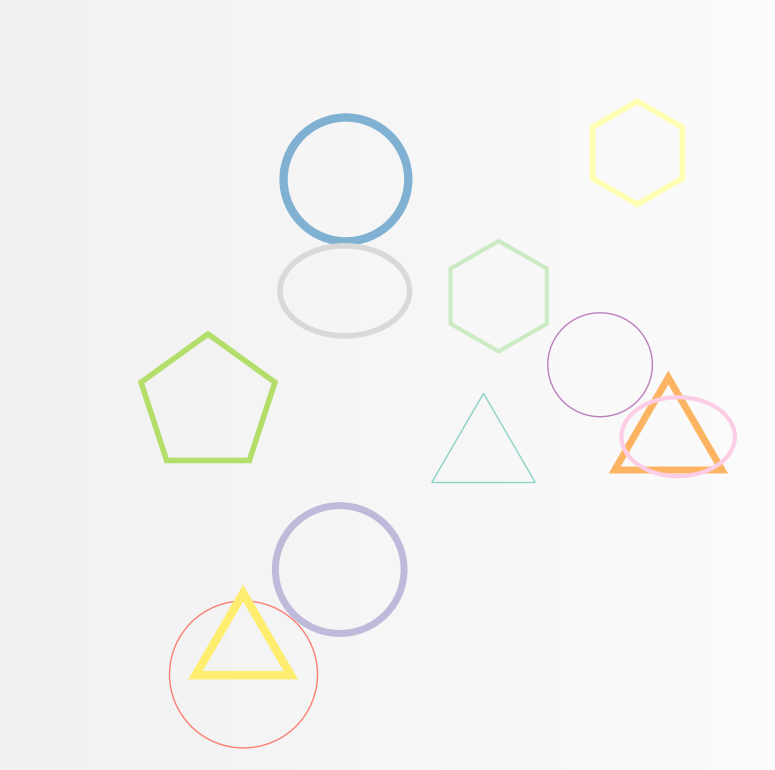[{"shape": "triangle", "thickness": 0.5, "radius": 0.39, "center": [0.624, 0.412]}, {"shape": "hexagon", "thickness": 2, "radius": 0.33, "center": [0.822, 0.802]}, {"shape": "circle", "thickness": 2.5, "radius": 0.42, "center": [0.438, 0.26]}, {"shape": "circle", "thickness": 0.5, "radius": 0.48, "center": [0.314, 0.124]}, {"shape": "circle", "thickness": 3, "radius": 0.4, "center": [0.446, 0.767]}, {"shape": "triangle", "thickness": 2.5, "radius": 0.4, "center": [0.862, 0.43]}, {"shape": "pentagon", "thickness": 2, "radius": 0.45, "center": [0.268, 0.475]}, {"shape": "oval", "thickness": 1.5, "radius": 0.37, "center": [0.875, 0.433]}, {"shape": "oval", "thickness": 2, "radius": 0.42, "center": [0.445, 0.622]}, {"shape": "circle", "thickness": 0.5, "radius": 0.34, "center": [0.774, 0.526]}, {"shape": "hexagon", "thickness": 1.5, "radius": 0.36, "center": [0.643, 0.615]}, {"shape": "triangle", "thickness": 3, "radius": 0.35, "center": [0.314, 0.159]}]